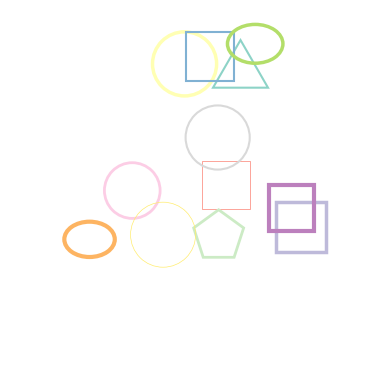[{"shape": "triangle", "thickness": 1.5, "radius": 0.41, "center": [0.625, 0.813]}, {"shape": "circle", "thickness": 2.5, "radius": 0.42, "center": [0.479, 0.834]}, {"shape": "square", "thickness": 2.5, "radius": 0.33, "center": [0.782, 0.41]}, {"shape": "square", "thickness": 0.5, "radius": 0.31, "center": [0.587, 0.519]}, {"shape": "square", "thickness": 1.5, "radius": 0.32, "center": [0.545, 0.853]}, {"shape": "oval", "thickness": 3, "radius": 0.33, "center": [0.233, 0.378]}, {"shape": "oval", "thickness": 2.5, "radius": 0.36, "center": [0.663, 0.886]}, {"shape": "circle", "thickness": 2, "radius": 0.36, "center": [0.344, 0.505]}, {"shape": "circle", "thickness": 1.5, "radius": 0.42, "center": [0.565, 0.643]}, {"shape": "square", "thickness": 3, "radius": 0.3, "center": [0.757, 0.46]}, {"shape": "pentagon", "thickness": 2, "radius": 0.34, "center": [0.568, 0.387]}, {"shape": "circle", "thickness": 0.5, "radius": 0.42, "center": [0.424, 0.39]}]